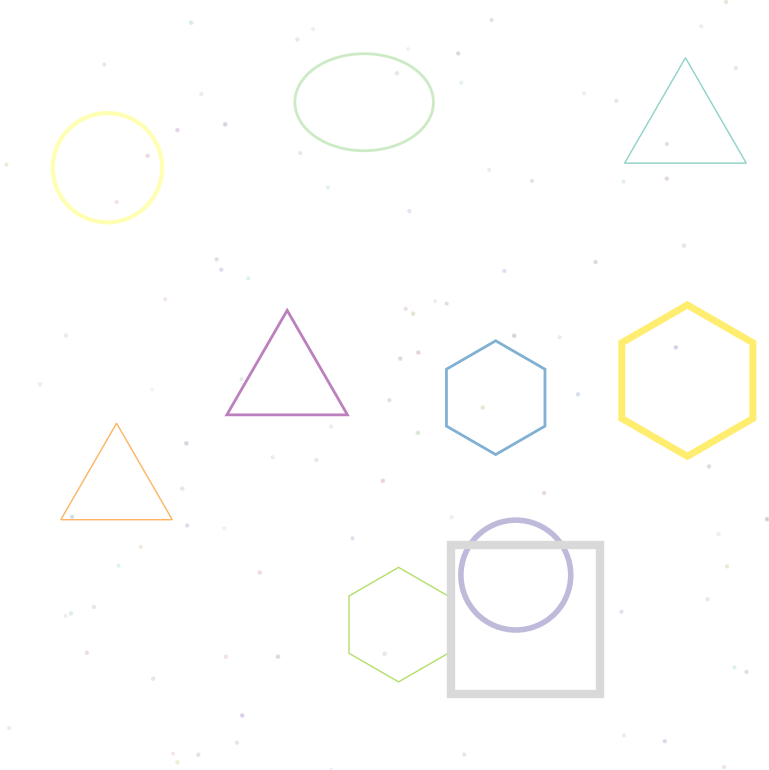[{"shape": "triangle", "thickness": 0.5, "radius": 0.46, "center": [0.89, 0.834]}, {"shape": "circle", "thickness": 1.5, "radius": 0.35, "center": [0.14, 0.782]}, {"shape": "circle", "thickness": 2, "radius": 0.36, "center": [0.67, 0.253]}, {"shape": "hexagon", "thickness": 1, "radius": 0.37, "center": [0.644, 0.484]}, {"shape": "triangle", "thickness": 0.5, "radius": 0.42, "center": [0.151, 0.367]}, {"shape": "hexagon", "thickness": 0.5, "radius": 0.37, "center": [0.518, 0.189]}, {"shape": "square", "thickness": 3, "radius": 0.48, "center": [0.682, 0.195]}, {"shape": "triangle", "thickness": 1, "radius": 0.45, "center": [0.373, 0.506]}, {"shape": "oval", "thickness": 1, "radius": 0.45, "center": [0.473, 0.867]}, {"shape": "hexagon", "thickness": 2.5, "radius": 0.49, "center": [0.893, 0.506]}]